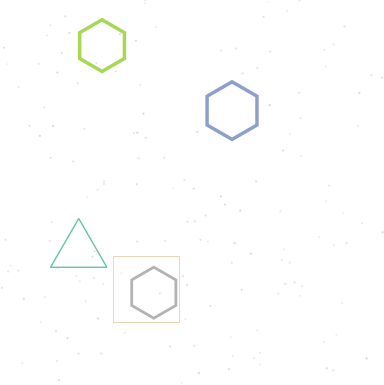[{"shape": "triangle", "thickness": 1, "radius": 0.42, "center": [0.204, 0.348]}, {"shape": "hexagon", "thickness": 2.5, "radius": 0.37, "center": [0.603, 0.713]}, {"shape": "hexagon", "thickness": 2.5, "radius": 0.34, "center": [0.265, 0.882]}, {"shape": "square", "thickness": 0.5, "radius": 0.43, "center": [0.378, 0.25]}, {"shape": "hexagon", "thickness": 2, "radius": 0.33, "center": [0.399, 0.24]}]